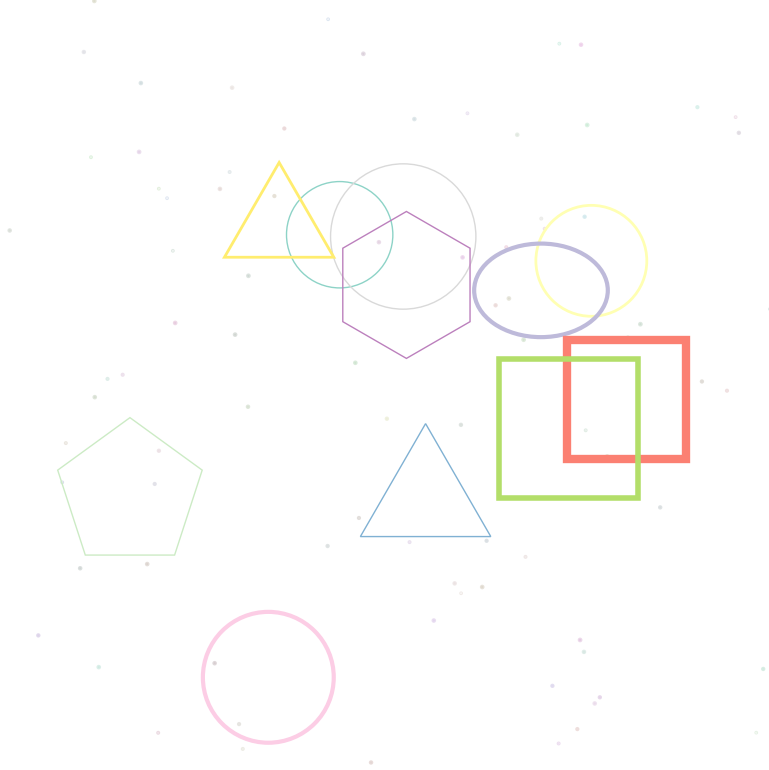[{"shape": "circle", "thickness": 0.5, "radius": 0.35, "center": [0.441, 0.695]}, {"shape": "circle", "thickness": 1, "radius": 0.36, "center": [0.768, 0.661]}, {"shape": "oval", "thickness": 1.5, "radius": 0.43, "center": [0.703, 0.623]}, {"shape": "square", "thickness": 3, "radius": 0.39, "center": [0.814, 0.481]}, {"shape": "triangle", "thickness": 0.5, "radius": 0.49, "center": [0.553, 0.352]}, {"shape": "square", "thickness": 2, "radius": 0.45, "center": [0.739, 0.444]}, {"shape": "circle", "thickness": 1.5, "radius": 0.42, "center": [0.348, 0.12]}, {"shape": "circle", "thickness": 0.5, "radius": 0.47, "center": [0.524, 0.693]}, {"shape": "hexagon", "thickness": 0.5, "radius": 0.48, "center": [0.528, 0.63]}, {"shape": "pentagon", "thickness": 0.5, "radius": 0.49, "center": [0.169, 0.359]}, {"shape": "triangle", "thickness": 1, "radius": 0.41, "center": [0.363, 0.707]}]